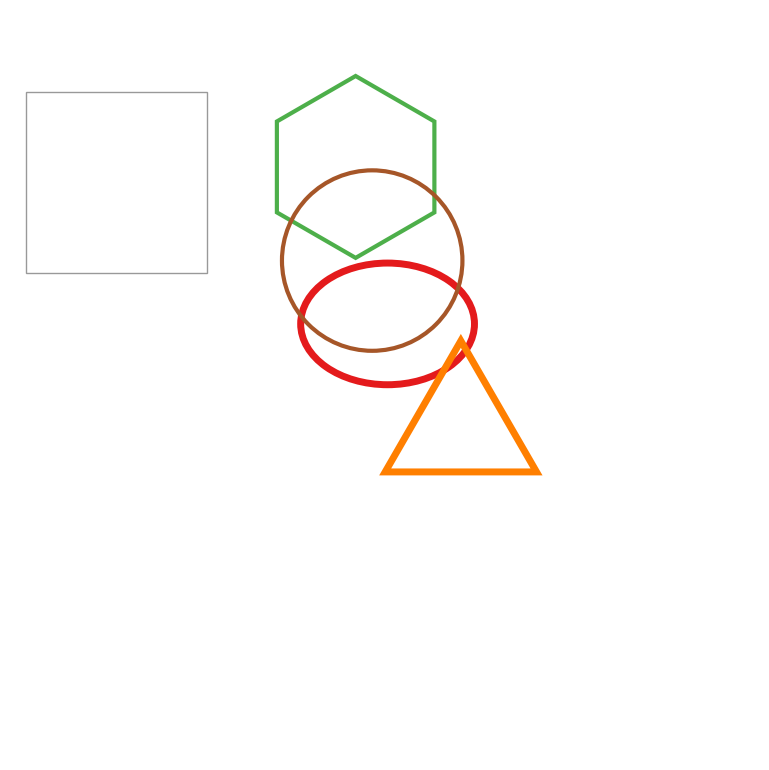[{"shape": "oval", "thickness": 2.5, "radius": 0.56, "center": [0.503, 0.579]}, {"shape": "hexagon", "thickness": 1.5, "radius": 0.59, "center": [0.462, 0.783]}, {"shape": "triangle", "thickness": 2.5, "radius": 0.57, "center": [0.599, 0.444]}, {"shape": "circle", "thickness": 1.5, "radius": 0.59, "center": [0.483, 0.662]}, {"shape": "square", "thickness": 0.5, "radius": 0.59, "center": [0.151, 0.763]}]